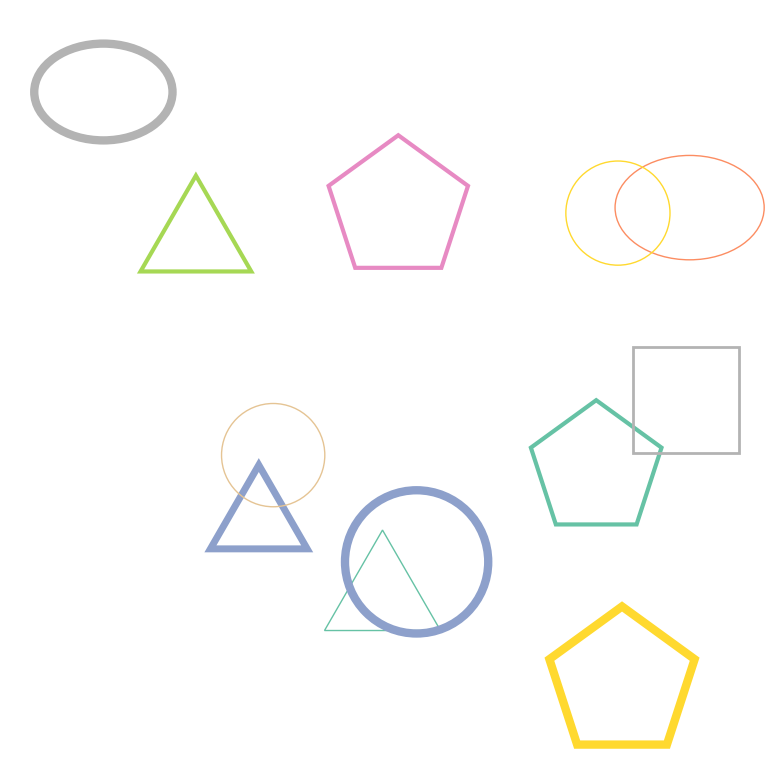[{"shape": "pentagon", "thickness": 1.5, "radius": 0.45, "center": [0.774, 0.391]}, {"shape": "triangle", "thickness": 0.5, "radius": 0.43, "center": [0.497, 0.225]}, {"shape": "oval", "thickness": 0.5, "radius": 0.48, "center": [0.896, 0.73]}, {"shape": "circle", "thickness": 3, "radius": 0.47, "center": [0.541, 0.27]}, {"shape": "triangle", "thickness": 2.5, "radius": 0.36, "center": [0.336, 0.323]}, {"shape": "pentagon", "thickness": 1.5, "radius": 0.48, "center": [0.517, 0.729]}, {"shape": "triangle", "thickness": 1.5, "radius": 0.42, "center": [0.254, 0.689]}, {"shape": "circle", "thickness": 0.5, "radius": 0.34, "center": [0.803, 0.723]}, {"shape": "pentagon", "thickness": 3, "radius": 0.5, "center": [0.808, 0.113]}, {"shape": "circle", "thickness": 0.5, "radius": 0.34, "center": [0.355, 0.409]}, {"shape": "oval", "thickness": 3, "radius": 0.45, "center": [0.134, 0.881]}, {"shape": "square", "thickness": 1, "radius": 0.34, "center": [0.891, 0.481]}]